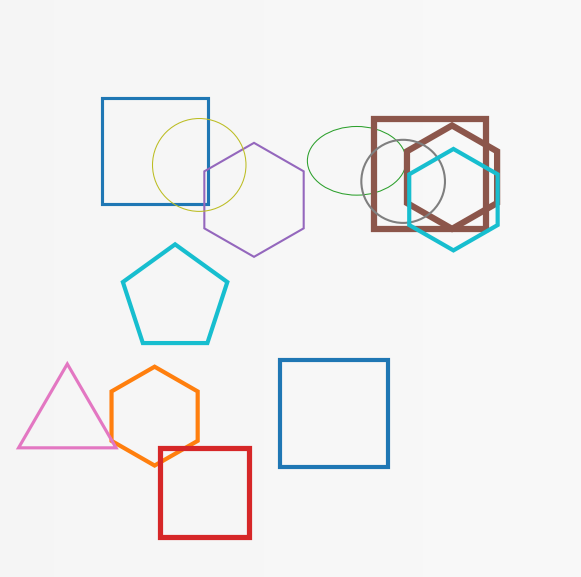[{"shape": "square", "thickness": 2, "radius": 0.46, "center": [0.575, 0.283]}, {"shape": "square", "thickness": 1.5, "radius": 0.46, "center": [0.267, 0.738]}, {"shape": "hexagon", "thickness": 2, "radius": 0.43, "center": [0.266, 0.279]}, {"shape": "oval", "thickness": 0.5, "radius": 0.42, "center": [0.614, 0.721]}, {"shape": "square", "thickness": 2.5, "radius": 0.38, "center": [0.352, 0.147]}, {"shape": "hexagon", "thickness": 1, "radius": 0.49, "center": [0.437, 0.653]}, {"shape": "square", "thickness": 3, "radius": 0.48, "center": [0.74, 0.698]}, {"shape": "hexagon", "thickness": 3, "radius": 0.45, "center": [0.778, 0.692]}, {"shape": "triangle", "thickness": 1.5, "radius": 0.48, "center": [0.116, 0.272]}, {"shape": "circle", "thickness": 1, "radius": 0.36, "center": [0.694, 0.685]}, {"shape": "circle", "thickness": 0.5, "radius": 0.4, "center": [0.343, 0.713]}, {"shape": "pentagon", "thickness": 2, "radius": 0.47, "center": [0.301, 0.482]}, {"shape": "hexagon", "thickness": 2, "radius": 0.44, "center": [0.78, 0.653]}]